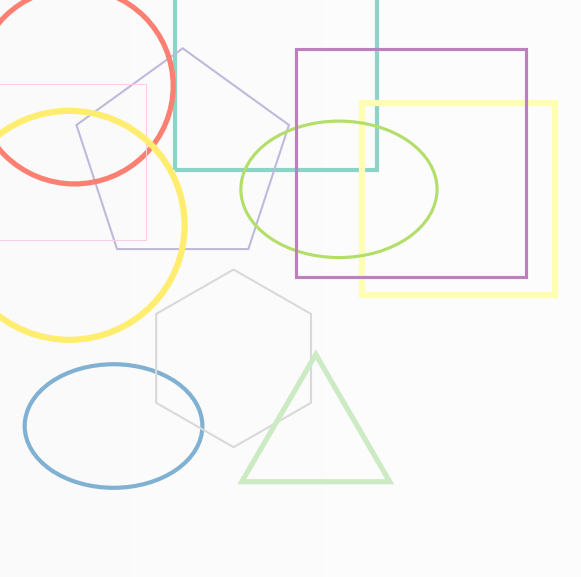[{"shape": "square", "thickness": 2, "radius": 0.87, "center": [0.474, 0.878]}, {"shape": "square", "thickness": 3, "radius": 0.83, "center": [0.789, 0.655]}, {"shape": "pentagon", "thickness": 1, "radius": 0.96, "center": [0.314, 0.723]}, {"shape": "circle", "thickness": 2.5, "radius": 0.85, "center": [0.128, 0.85]}, {"shape": "oval", "thickness": 2, "radius": 0.76, "center": [0.195, 0.261]}, {"shape": "oval", "thickness": 1.5, "radius": 0.84, "center": [0.583, 0.671]}, {"shape": "square", "thickness": 0.5, "radius": 0.67, "center": [0.117, 0.718]}, {"shape": "hexagon", "thickness": 1, "radius": 0.77, "center": [0.402, 0.379]}, {"shape": "square", "thickness": 1.5, "radius": 0.99, "center": [0.707, 0.717]}, {"shape": "triangle", "thickness": 2.5, "radius": 0.73, "center": [0.543, 0.238]}, {"shape": "circle", "thickness": 3, "radius": 0.99, "center": [0.119, 0.609]}]